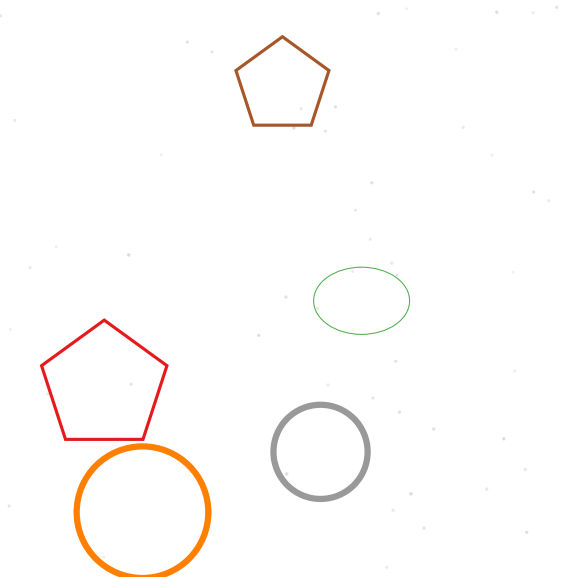[{"shape": "pentagon", "thickness": 1.5, "radius": 0.57, "center": [0.181, 0.331]}, {"shape": "oval", "thickness": 0.5, "radius": 0.42, "center": [0.626, 0.478]}, {"shape": "circle", "thickness": 3, "radius": 0.57, "center": [0.247, 0.112]}, {"shape": "pentagon", "thickness": 1.5, "radius": 0.42, "center": [0.489, 0.851]}, {"shape": "circle", "thickness": 3, "radius": 0.41, "center": [0.555, 0.217]}]